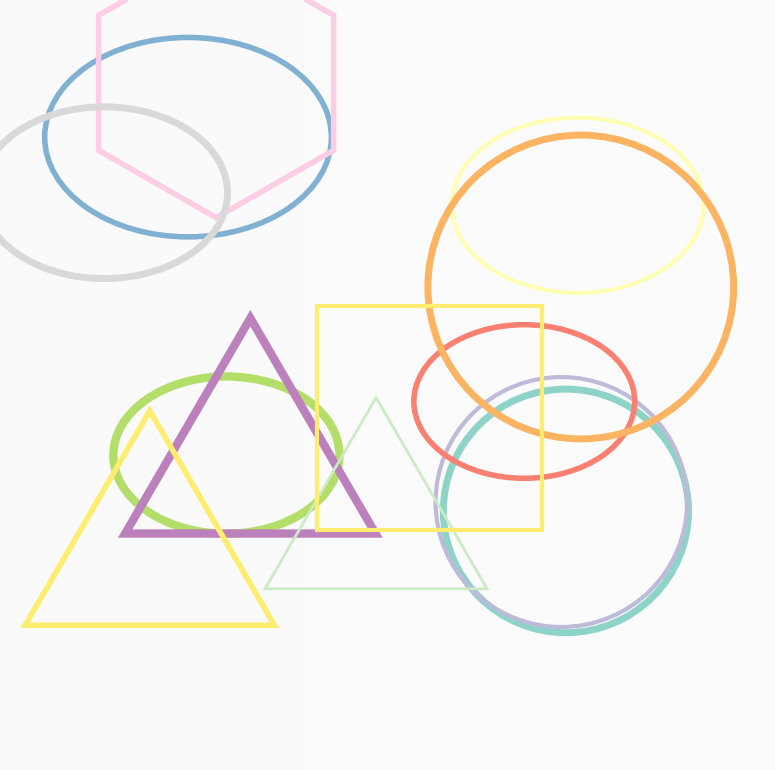[{"shape": "circle", "thickness": 2.5, "radius": 0.79, "center": [0.73, 0.336]}, {"shape": "oval", "thickness": 1.5, "radius": 0.81, "center": [0.745, 0.733]}, {"shape": "circle", "thickness": 1.5, "radius": 0.81, "center": [0.724, 0.348]}, {"shape": "oval", "thickness": 2, "radius": 0.71, "center": [0.676, 0.479]}, {"shape": "oval", "thickness": 2, "radius": 0.92, "center": [0.243, 0.822]}, {"shape": "circle", "thickness": 2.5, "radius": 0.99, "center": [0.749, 0.627]}, {"shape": "oval", "thickness": 3, "radius": 0.73, "center": [0.292, 0.409]}, {"shape": "hexagon", "thickness": 2, "radius": 0.88, "center": [0.279, 0.892]}, {"shape": "oval", "thickness": 2.5, "radius": 0.8, "center": [0.134, 0.75]}, {"shape": "triangle", "thickness": 3, "radius": 0.93, "center": [0.323, 0.4]}, {"shape": "triangle", "thickness": 1, "radius": 0.83, "center": [0.485, 0.318]}, {"shape": "square", "thickness": 1.5, "radius": 0.73, "center": [0.554, 0.457]}, {"shape": "triangle", "thickness": 2, "radius": 0.93, "center": [0.193, 0.281]}]